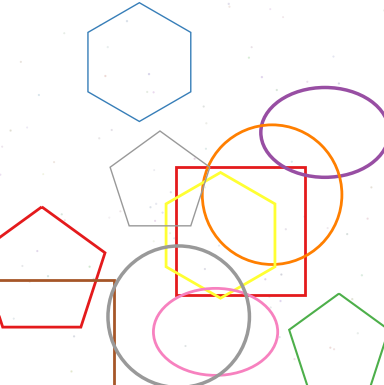[{"shape": "pentagon", "thickness": 2, "radius": 0.86, "center": [0.109, 0.29]}, {"shape": "square", "thickness": 2, "radius": 0.84, "center": [0.625, 0.4]}, {"shape": "hexagon", "thickness": 1, "radius": 0.77, "center": [0.362, 0.839]}, {"shape": "pentagon", "thickness": 1.5, "radius": 0.68, "center": [0.881, 0.101]}, {"shape": "oval", "thickness": 2.5, "radius": 0.83, "center": [0.844, 0.656]}, {"shape": "circle", "thickness": 2, "radius": 0.91, "center": [0.707, 0.494]}, {"shape": "hexagon", "thickness": 2, "radius": 0.82, "center": [0.573, 0.389]}, {"shape": "square", "thickness": 2, "radius": 0.76, "center": [0.144, 0.12]}, {"shape": "oval", "thickness": 2, "radius": 0.81, "center": [0.56, 0.138]}, {"shape": "circle", "thickness": 2.5, "radius": 0.92, "center": [0.464, 0.177]}, {"shape": "pentagon", "thickness": 1, "radius": 0.68, "center": [0.416, 0.524]}]